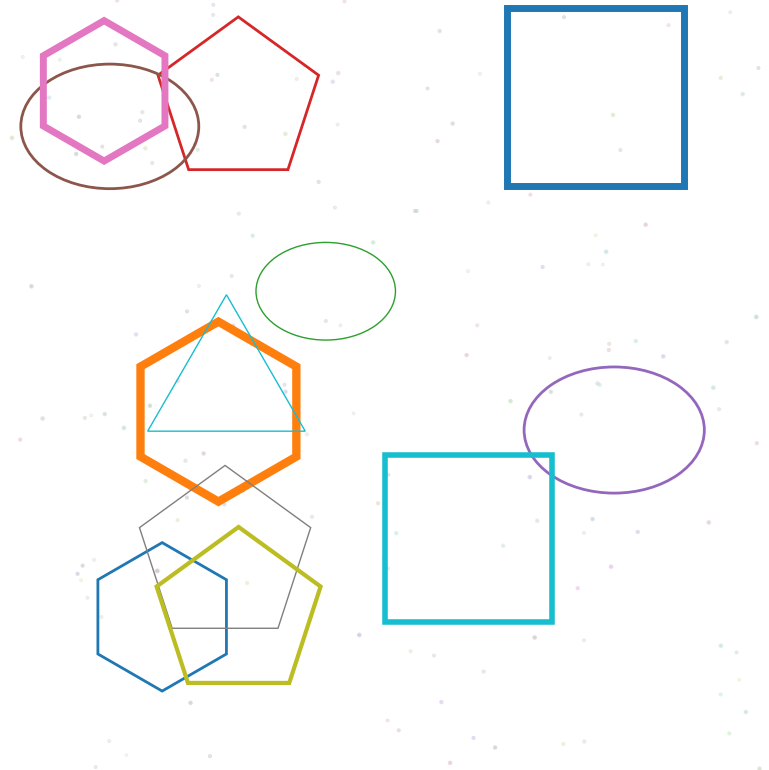[{"shape": "hexagon", "thickness": 1, "radius": 0.48, "center": [0.211, 0.199]}, {"shape": "square", "thickness": 2.5, "radius": 0.58, "center": [0.773, 0.874]}, {"shape": "hexagon", "thickness": 3, "radius": 0.58, "center": [0.284, 0.465]}, {"shape": "oval", "thickness": 0.5, "radius": 0.45, "center": [0.423, 0.622]}, {"shape": "pentagon", "thickness": 1, "radius": 0.55, "center": [0.309, 0.868]}, {"shape": "oval", "thickness": 1, "radius": 0.59, "center": [0.798, 0.442]}, {"shape": "oval", "thickness": 1, "radius": 0.58, "center": [0.143, 0.836]}, {"shape": "hexagon", "thickness": 2.5, "radius": 0.46, "center": [0.135, 0.882]}, {"shape": "pentagon", "thickness": 0.5, "radius": 0.58, "center": [0.292, 0.279]}, {"shape": "pentagon", "thickness": 1.5, "radius": 0.56, "center": [0.31, 0.204]}, {"shape": "triangle", "thickness": 0.5, "radius": 0.59, "center": [0.294, 0.499]}, {"shape": "square", "thickness": 2, "radius": 0.54, "center": [0.609, 0.301]}]